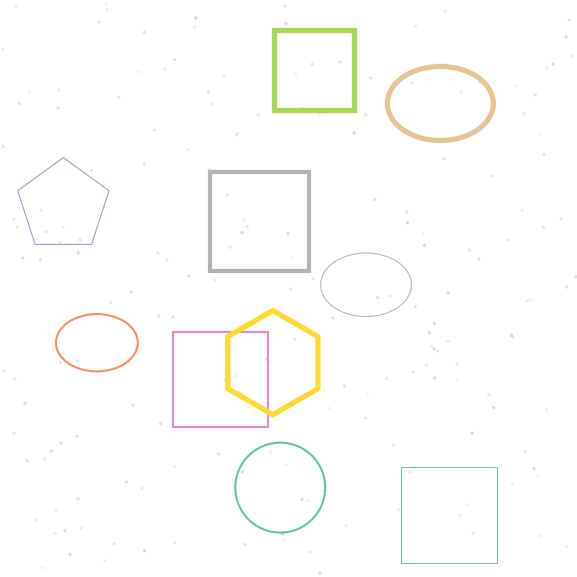[{"shape": "square", "thickness": 0.5, "radius": 0.42, "center": [0.777, 0.107]}, {"shape": "circle", "thickness": 1, "radius": 0.39, "center": [0.485, 0.155]}, {"shape": "oval", "thickness": 1, "radius": 0.35, "center": [0.168, 0.406]}, {"shape": "pentagon", "thickness": 0.5, "radius": 0.42, "center": [0.11, 0.643]}, {"shape": "square", "thickness": 1, "radius": 0.41, "center": [0.382, 0.342]}, {"shape": "square", "thickness": 2.5, "radius": 0.35, "center": [0.544, 0.878]}, {"shape": "hexagon", "thickness": 2.5, "radius": 0.45, "center": [0.473, 0.371]}, {"shape": "oval", "thickness": 2.5, "radius": 0.46, "center": [0.763, 0.82]}, {"shape": "square", "thickness": 2, "radius": 0.43, "center": [0.45, 0.616]}, {"shape": "oval", "thickness": 0.5, "radius": 0.39, "center": [0.634, 0.506]}]